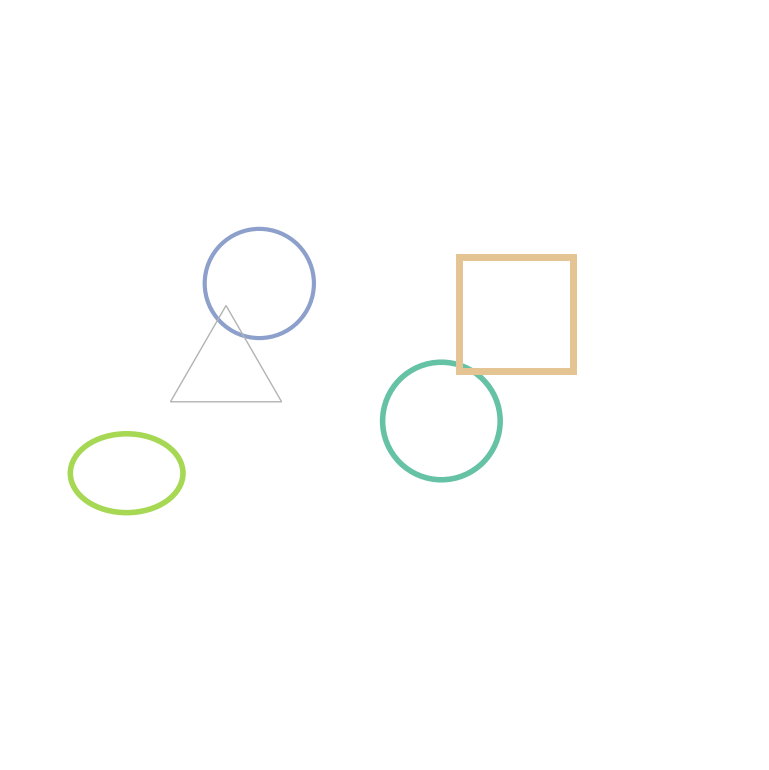[{"shape": "circle", "thickness": 2, "radius": 0.38, "center": [0.573, 0.453]}, {"shape": "circle", "thickness": 1.5, "radius": 0.35, "center": [0.337, 0.632]}, {"shape": "oval", "thickness": 2, "radius": 0.37, "center": [0.164, 0.385]}, {"shape": "square", "thickness": 2.5, "radius": 0.37, "center": [0.671, 0.592]}, {"shape": "triangle", "thickness": 0.5, "radius": 0.42, "center": [0.294, 0.52]}]